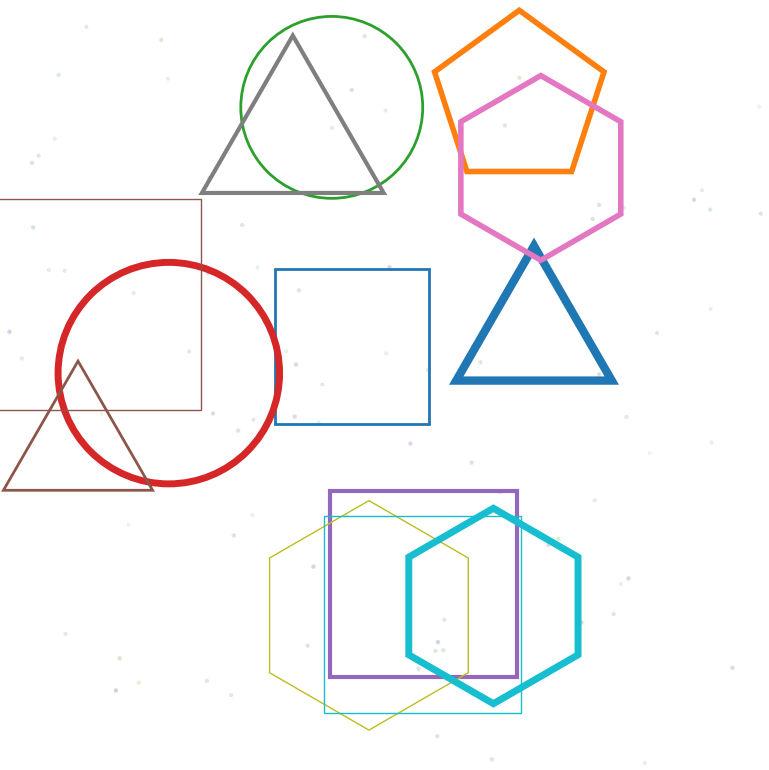[{"shape": "square", "thickness": 1, "radius": 0.5, "center": [0.457, 0.55]}, {"shape": "triangle", "thickness": 3, "radius": 0.58, "center": [0.694, 0.564]}, {"shape": "pentagon", "thickness": 2, "radius": 0.58, "center": [0.674, 0.871]}, {"shape": "circle", "thickness": 1, "radius": 0.59, "center": [0.431, 0.861]}, {"shape": "circle", "thickness": 2.5, "radius": 0.72, "center": [0.219, 0.515]}, {"shape": "square", "thickness": 1.5, "radius": 0.61, "center": [0.55, 0.242]}, {"shape": "square", "thickness": 0.5, "radius": 0.69, "center": [0.124, 0.604]}, {"shape": "triangle", "thickness": 1, "radius": 0.56, "center": [0.101, 0.419]}, {"shape": "hexagon", "thickness": 2, "radius": 0.6, "center": [0.702, 0.782]}, {"shape": "triangle", "thickness": 1.5, "radius": 0.68, "center": [0.38, 0.818]}, {"shape": "hexagon", "thickness": 0.5, "radius": 0.74, "center": [0.479, 0.201]}, {"shape": "hexagon", "thickness": 2.5, "radius": 0.63, "center": [0.641, 0.213]}, {"shape": "square", "thickness": 0.5, "radius": 0.64, "center": [0.549, 0.202]}]